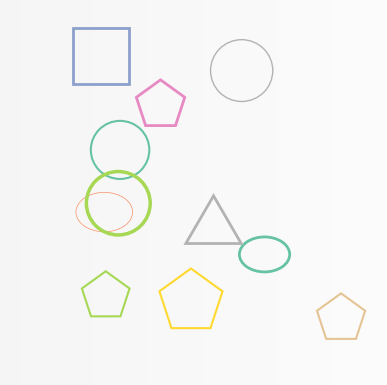[{"shape": "circle", "thickness": 1.5, "radius": 0.38, "center": [0.31, 0.611]}, {"shape": "oval", "thickness": 2, "radius": 0.32, "center": [0.683, 0.339]}, {"shape": "oval", "thickness": 0.5, "radius": 0.37, "center": [0.269, 0.449]}, {"shape": "square", "thickness": 2, "radius": 0.36, "center": [0.261, 0.855]}, {"shape": "pentagon", "thickness": 2, "radius": 0.33, "center": [0.414, 0.727]}, {"shape": "pentagon", "thickness": 1.5, "radius": 0.32, "center": [0.273, 0.231]}, {"shape": "circle", "thickness": 2.5, "radius": 0.41, "center": [0.305, 0.472]}, {"shape": "pentagon", "thickness": 1.5, "radius": 0.43, "center": [0.493, 0.217]}, {"shape": "pentagon", "thickness": 1.5, "radius": 0.33, "center": [0.88, 0.173]}, {"shape": "circle", "thickness": 1, "radius": 0.4, "center": [0.624, 0.817]}, {"shape": "triangle", "thickness": 2, "radius": 0.41, "center": [0.551, 0.409]}]